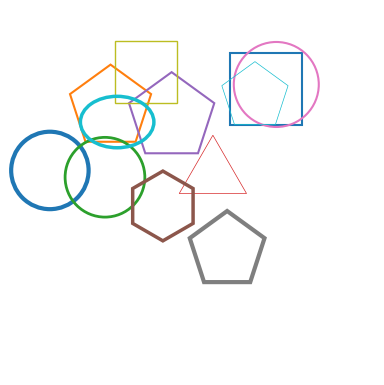[{"shape": "circle", "thickness": 3, "radius": 0.5, "center": [0.13, 0.557]}, {"shape": "square", "thickness": 1.5, "radius": 0.47, "center": [0.691, 0.769]}, {"shape": "pentagon", "thickness": 1.5, "radius": 0.55, "center": [0.287, 0.721]}, {"shape": "circle", "thickness": 2, "radius": 0.52, "center": [0.273, 0.54]}, {"shape": "triangle", "thickness": 0.5, "radius": 0.5, "center": [0.553, 0.548]}, {"shape": "pentagon", "thickness": 1.5, "radius": 0.58, "center": [0.446, 0.696]}, {"shape": "hexagon", "thickness": 2.5, "radius": 0.45, "center": [0.423, 0.465]}, {"shape": "circle", "thickness": 1.5, "radius": 0.55, "center": [0.718, 0.781]}, {"shape": "pentagon", "thickness": 3, "radius": 0.51, "center": [0.59, 0.35]}, {"shape": "square", "thickness": 1, "radius": 0.4, "center": [0.38, 0.813]}, {"shape": "oval", "thickness": 2.5, "radius": 0.48, "center": [0.304, 0.683]}, {"shape": "pentagon", "thickness": 0.5, "radius": 0.45, "center": [0.662, 0.75]}]